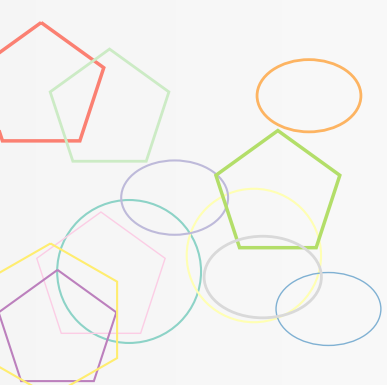[{"shape": "circle", "thickness": 1.5, "radius": 0.93, "center": [0.333, 0.295]}, {"shape": "circle", "thickness": 1.5, "radius": 0.87, "center": [0.655, 0.336]}, {"shape": "oval", "thickness": 1.5, "radius": 0.69, "center": [0.451, 0.487]}, {"shape": "pentagon", "thickness": 2.5, "radius": 0.85, "center": [0.106, 0.772]}, {"shape": "oval", "thickness": 1, "radius": 0.68, "center": [0.848, 0.197]}, {"shape": "oval", "thickness": 2, "radius": 0.67, "center": [0.797, 0.751]}, {"shape": "pentagon", "thickness": 2.5, "radius": 0.84, "center": [0.717, 0.493]}, {"shape": "pentagon", "thickness": 1, "radius": 0.87, "center": [0.26, 0.275]}, {"shape": "oval", "thickness": 2, "radius": 0.76, "center": [0.678, 0.28]}, {"shape": "pentagon", "thickness": 1.5, "radius": 0.8, "center": [0.148, 0.139]}, {"shape": "pentagon", "thickness": 2, "radius": 0.81, "center": [0.283, 0.711]}, {"shape": "hexagon", "thickness": 1.5, "radius": 0.99, "center": [0.13, 0.169]}]